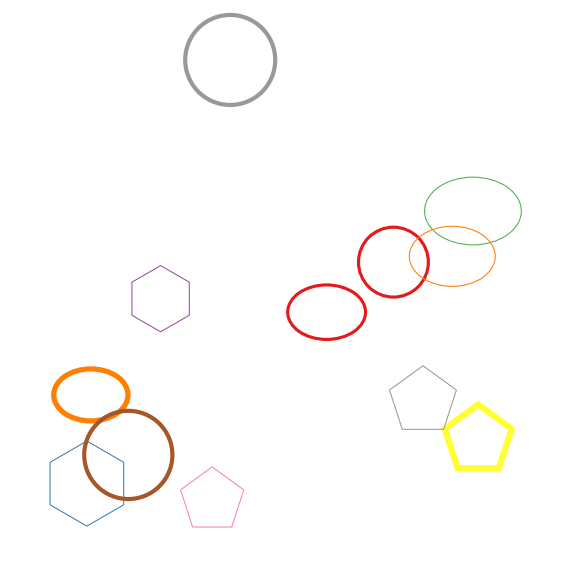[{"shape": "circle", "thickness": 1.5, "radius": 0.3, "center": [0.681, 0.545]}, {"shape": "oval", "thickness": 1.5, "radius": 0.34, "center": [0.566, 0.459]}, {"shape": "hexagon", "thickness": 0.5, "radius": 0.37, "center": [0.15, 0.162]}, {"shape": "oval", "thickness": 0.5, "radius": 0.42, "center": [0.819, 0.634]}, {"shape": "hexagon", "thickness": 0.5, "radius": 0.29, "center": [0.278, 0.482]}, {"shape": "oval", "thickness": 2.5, "radius": 0.32, "center": [0.157, 0.315]}, {"shape": "oval", "thickness": 0.5, "radius": 0.37, "center": [0.783, 0.555]}, {"shape": "pentagon", "thickness": 3, "radius": 0.3, "center": [0.828, 0.238]}, {"shape": "circle", "thickness": 2, "radius": 0.38, "center": [0.222, 0.211]}, {"shape": "pentagon", "thickness": 0.5, "radius": 0.29, "center": [0.367, 0.133]}, {"shape": "pentagon", "thickness": 0.5, "radius": 0.3, "center": [0.732, 0.305]}, {"shape": "circle", "thickness": 2, "radius": 0.39, "center": [0.399, 0.895]}]